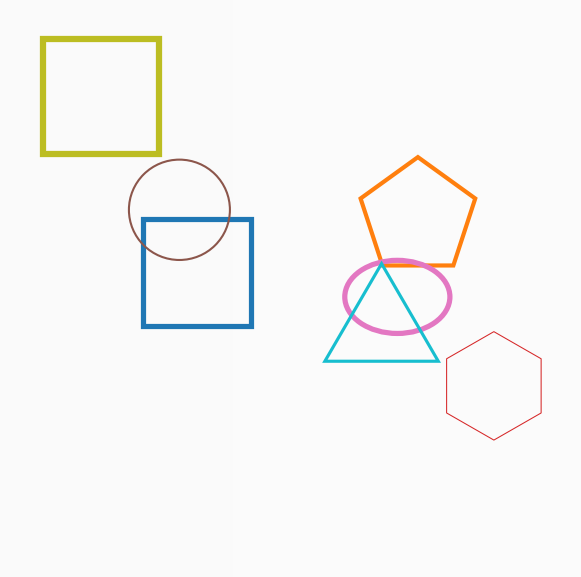[{"shape": "square", "thickness": 2.5, "radius": 0.46, "center": [0.339, 0.527]}, {"shape": "pentagon", "thickness": 2, "radius": 0.52, "center": [0.719, 0.623]}, {"shape": "hexagon", "thickness": 0.5, "radius": 0.47, "center": [0.85, 0.331]}, {"shape": "circle", "thickness": 1, "radius": 0.43, "center": [0.309, 0.636]}, {"shape": "oval", "thickness": 2.5, "radius": 0.45, "center": [0.684, 0.485]}, {"shape": "square", "thickness": 3, "radius": 0.5, "center": [0.173, 0.832]}, {"shape": "triangle", "thickness": 1.5, "radius": 0.56, "center": [0.656, 0.43]}]